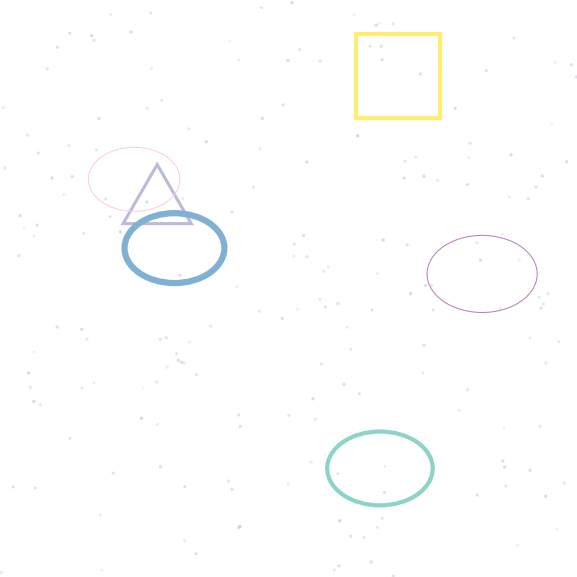[{"shape": "oval", "thickness": 2, "radius": 0.46, "center": [0.658, 0.188]}, {"shape": "triangle", "thickness": 1.5, "radius": 0.34, "center": [0.272, 0.646]}, {"shape": "oval", "thickness": 3, "radius": 0.43, "center": [0.302, 0.569]}, {"shape": "oval", "thickness": 0.5, "radius": 0.4, "center": [0.232, 0.689]}, {"shape": "oval", "thickness": 0.5, "radius": 0.48, "center": [0.835, 0.525]}, {"shape": "square", "thickness": 2, "radius": 0.36, "center": [0.69, 0.867]}]